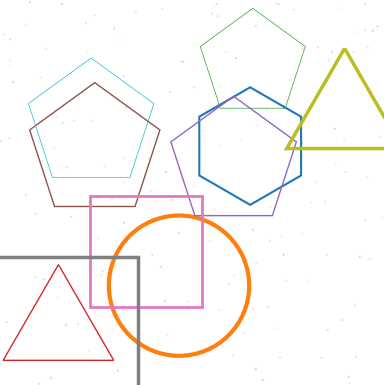[{"shape": "hexagon", "thickness": 1.5, "radius": 0.76, "center": [0.65, 0.621]}, {"shape": "circle", "thickness": 3, "radius": 0.91, "center": [0.465, 0.258]}, {"shape": "pentagon", "thickness": 0.5, "radius": 0.72, "center": [0.657, 0.835]}, {"shape": "triangle", "thickness": 1, "radius": 0.83, "center": [0.152, 0.147]}, {"shape": "pentagon", "thickness": 1, "radius": 0.86, "center": [0.607, 0.579]}, {"shape": "pentagon", "thickness": 1, "radius": 0.89, "center": [0.246, 0.608]}, {"shape": "square", "thickness": 2, "radius": 0.72, "center": [0.379, 0.348]}, {"shape": "square", "thickness": 2.5, "radius": 0.93, "center": [0.172, 0.147]}, {"shape": "triangle", "thickness": 2.5, "radius": 0.87, "center": [0.895, 0.701]}, {"shape": "pentagon", "thickness": 0.5, "radius": 0.86, "center": [0.237, 0.678]}]